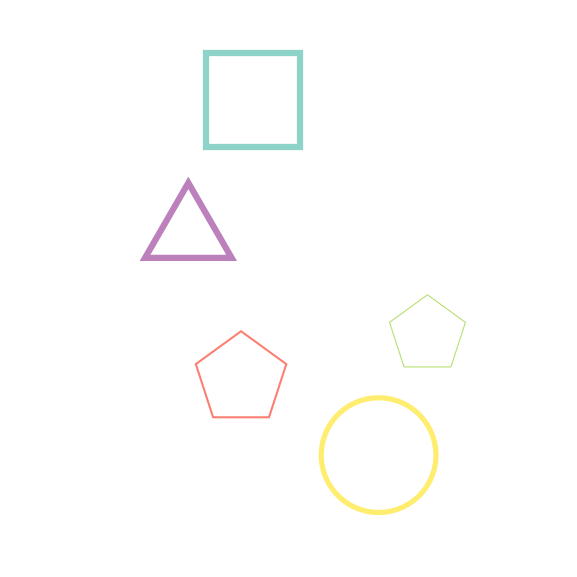[{"shape": "square", "thickness": 3, "radius": 0.41, "center": [0.439, 0.827]}, {"shape": "pentagon", "thickness": 1, "radius": 0.41, "center": [0.417, 0.343]}, {"shape": "pentagon", "thickness": 0.5, "radius": 0.35, "center": [0.74, 0.42]}, {"shape": "triangle", "thickness": 3, "radius": 0.43, "center": [0.326, 0.596]}, {"shape": "circle", "thickness": 2.5, "radius": 0.5, "center": [0.656, 0.211]}]